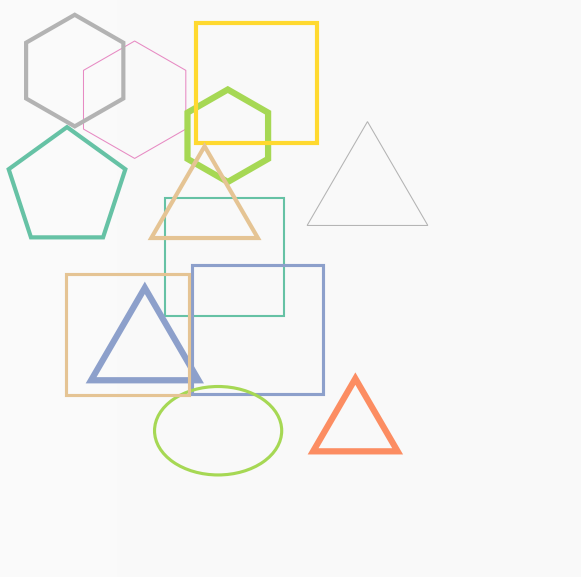[{"shape": "pentagon", "thickness": 2, "radius": 0.53, "center": [0.115, 0.673]}, {"shape": "square", "thickness": 1, "radius": 0.51, "center": [0.386, 0.554]}, {"shape": "triangle", "thickness": 3, "radius": 0.42, "center": [0.611, 0.26]}, {"shape": "square", "thickness": 1.5, "radius": 0.56, "center": [0.443, 0.428]}, {"shape": "triangle", "thickness": 3, "radius": 0.53, "center": [0.249, 0.394]}, {"shape": "hexagon", "thickness": 0.5, "radius": 0.51, "center": [0.232, 0.826]}, {"shape": "hexagon", "thickness": 3, "radius": 0.4, "center": [0.392, 0.764]}, {"shape": "oval", "thickness": 1.5, "radius": 0.55, "center": [0.375, 0.253]}, {"shape": "square", "thickness": 2, "radius": 0.52, "center": [0.442, 0.855]}, {"shape": "square", "thickness": 1.5, "radius": 0.53, "center": [0.22, 0.42]}, {"shape": "triangle", "thickness": 2, "radius": 0.53, "center": [0.352, 0.64]}, {"shape": "hexagon", "thickness": 2, "radius": 0.48, "center": [0.129, 0.877]}, {"shape": "triangle", "thickness": 0.5, "radius": 0.6, "center": [0.632, 0.669]}]